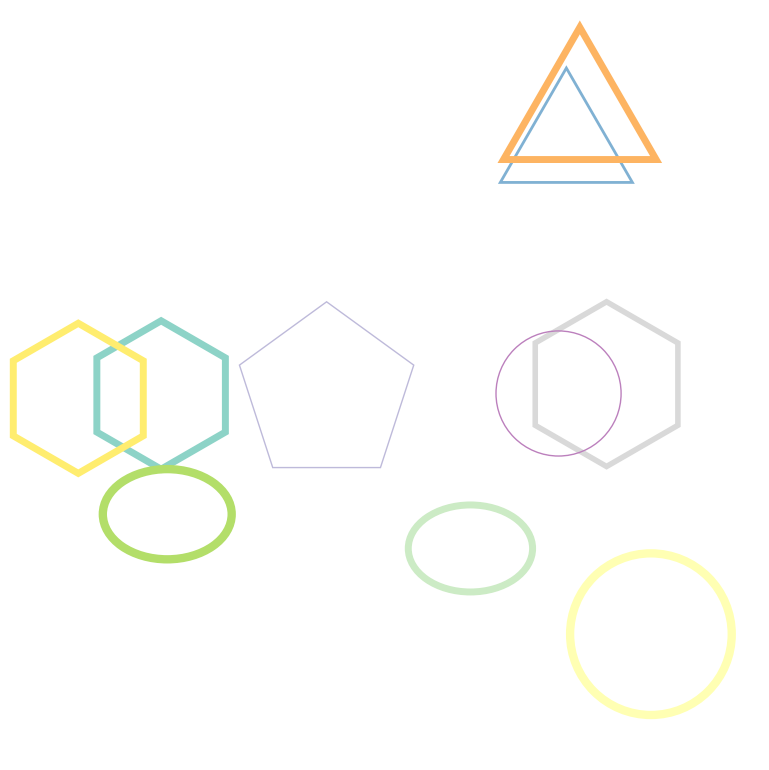[{"shape": "hexagon", "thickness": 2.5, "radius": 0.48, "center": [0.209, 0.487]}, {"shape": "circle", "thickness": 3, "radius": 0.52, "center": [0.845, 0.176]}, {"shape": "pentagon", "thickness": 0.5, "radius": 0.6, "center": [0.424, 0.489]}, {"shape": "triangle", "thickness": 1, "radius": 0.5, "center": [0.736, 0.813]}, {"shape": "triangle", "thickness": 2.5, "radius": 0.57, "center": [0.753, 0.85]}, {"shape": "oval", "thickness": 3, "radius": 0.42, "center": [0.217, 0.332]}, {"shape": "hexagon", "thickness": 2, "radius": 0.53, "center": [0.788, 0.501]}, {"shape": "circle", "thickness": 0.5, "radius": 0.41, "center": [0.725, 0.489]}, {"shape": "oval", "thickness": 2.5, "radius": 0.4, "center": [0.611, 0.288]}, {"shape": "hexagon", "thickness": 2.5, "radius": 0.49, "center": [0.102, 0.483]}]